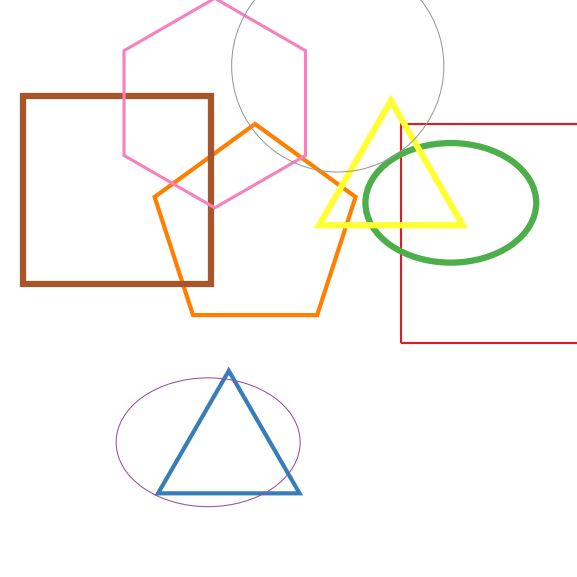[{"shape": "square", "thickness": 1, "radius": 0.95, "center": [0.884, 0.594]}, {"shape": "triangle", "thickness": 2, "radius": 0.71, "center": [0.396, 0.216]}, {"shape": "oval", "thickness": 3, "radius": 0.74, "center": [0.781, 0.648]}, {"shape": "oval", "thickness": 0.5, "radius": 0.8, "center": [0.36, 0.233]}, {"shape": "pentagon", "thickness": 2, "radius": 0.91, "center": [0.442, 0.602]}, {"shape": "triangle", "thickness": 3, "radius": 0.72, "center": [0.677, 0.681]}, {"shape": "square", "thickness": 3, "radius": 0.81, "center": [0.203, 0.671]}, {"shape": "hexagon", "thickness": 1.5, "radius": 0.91, "center": [0.372, 0.821]}, {"shape": "circle", "thickness": 0.5, "radius": 0.92, "center": [0.585, 0.885]}]